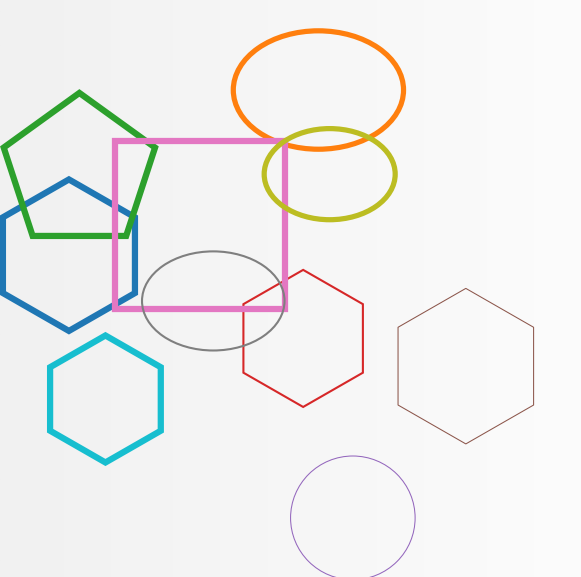[{"shape": "hexagon", "thickness": 3, "radius": 0.66, "center": [0.119, 0.557]}, {"shape": "oval", "thickness": 2.5, "radius": 0.73, "center": [0.548, 0.843]}, {"shape": "pentagon", "thickness": 3, "radius": 0.68, "center": [0.137, 0.701]}, {"shape": "hexagon", "thickness": 1, "radius": 0.59, "center": [0.522, 0.413]}, {"shape": "circle", "thickness": 0.5, "radius": 0.54, "center": [0.607, 0.102]}, {"shape": "hexagon", "thickness": 0.5, "radius": 0.67, "center": [0.801, 0.365]}, {"shape": "square", "thickness": 3, "radius": 0.73, "center": [0.344, 0.61]}, {"shape": "oval", "thickness": 1, "radius": 0.61, "center": [0.367, 0.478]}, {"shape": "oval", "thickness": 2.5, "radius": 0.56, "center": [0.567, 0.698]}, {"shape": "hexagon", "thickness": 3, "radius": 0.55, "center": [0.181, 0.308]}]